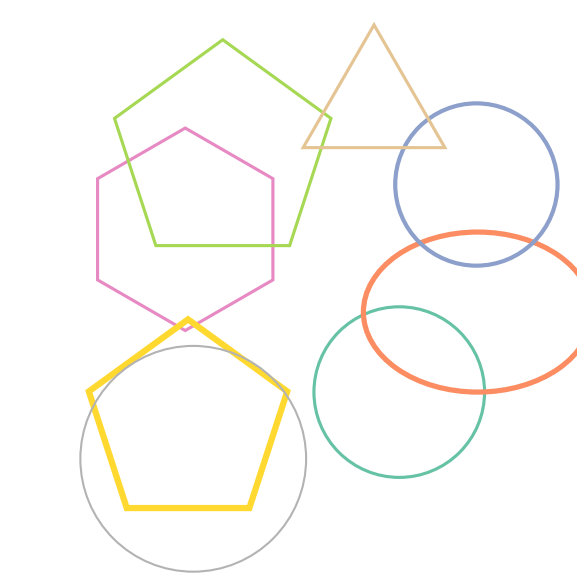[{"shape": "circle", "thickness": 1.5, "radius": 0.74, "center": [0.691, 0.32]}, {"shape": "oval", "thickness": 2.5, "radius": 0.99, "center": [0.827, 0.459]}, {"shape": "circle", "thickness": 2, "radius": 0.7, "center": [0.825, 0.68]}, {"shape": "hexagon", "thickness": 1.5, "radius": 0.88, "center": [0.321, 0.602]}, {"shape": "pentagon", "thickness": 1.5, "radius": 0.99, "center": [0.386, 0.733]}, {"shape": "pentagon", "thickness": 3, "radius": 0.9, "center": [0.326, 0.266]}, {"shape": "triangle", "thickness": 1.5, "radius": 0.71, "center": [0.648, 0.814]}, {"shape": "circle", "thickness": 1, "radius": 0.98, "center": [0.335, 0.205]}]